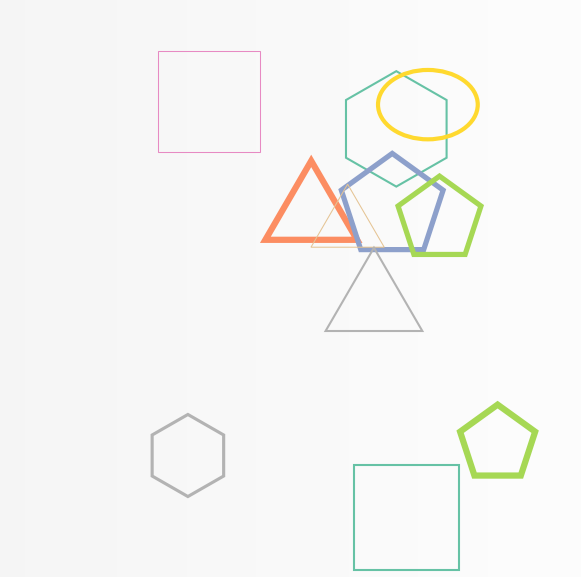[{"shape": "square", "thickness": 1, "radius": 0.45, "center": [0.699, 0.103]}, {"shape": "hexagon", "thickness": 1, "radius": 0.5, "center": [0.682, 0.776]}, {"shape": "triangle", "thickness": 3, "radius": 0.46, "center": [0.535, 0.629]}, {"shape": "pentagon", "thickness": 2.5, "radius": 0.46, "center": [0.675, 0.641]}, {"shape": "square", "thickness": 0.5, "radius": 0.44, "center": [0.359, 0.824]}, {"shape": "pentagon", "thickness": 2.5, "radius": 0.37, "center": [0.756, 0.619]}, {"shape": "pentagon", "thickness": 3, "radius": 0.34, "center": [0.856, 0.231]}, {"shape": "oval", "thickness": 2, "radius": 0.43, "center": [0.736, 0.818]}, {"shape": "triangle", "thickness": 0.5, "radius": 0.36, "center": [0.598, 0.607]}, {"shape": "triangle", "thickness": 1, "radius": 0.48, "center": [0.643, 0.474]}, {"shape": "hexagon", "thickness": 1.5, "radius": 0.36, "center": [0.323, 0.21]}]